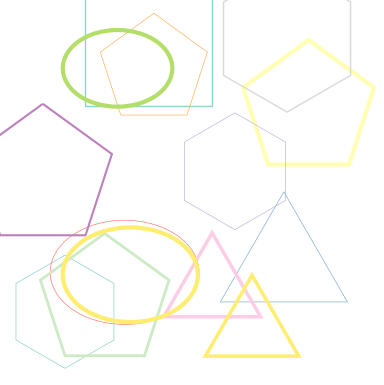[{"shape": "square", "thickness": 1, "radius": 0.83, "center": [0.385, 0.89]}, {"shape": "hexagon", "thickness": 0.5, "radius": 0.73, "center": [0.169, 0.19]}, {"shape": "pentagon", "thickness": 3, "radius": 0.89, "center": [0.802, 0.717]}, {"shape": "hexagon", "thickness": 0.5, "radius": 0.76, "center": [0.61, 0.555]}, {"shape": "oval", "thickness": 0.5, "radius": 0.97, "center": [0.324, 0.293]}, {"shape": "triangle", "thickness": 0.5, "radius": 0.95, "center": [0.737, 0.311]}, {"shape": "pentagon", "thickness": 0.5, "radius": 0.73, "center": [0.4, 0.819]}, {"shape": "oval", "thickness": 3, "radius": 0.71, "center": [0.305, 0.822]}, {"shape": "triangle", "thickness": 2.5, "radius": 0.73, "center": [0.551, 0.25]}, {"shape": "hexagon", "thickness": 1, "radius": 0.95, "center": [0.746, 0.899]}, {"shape": "pentagon", "thickness": 1.5, "radius": 0.94, "center": [0.111, 0.542]}, {"shape": "pentagon", "thickness": 2, "radius": 0.88, "center": [0.272, 0.218]}, {"shape": "oval", "thickness": 3, "radius": 0.88, "center": [0.339, 0.286]}, {"shape": "triangle", "thickness": 2.5, "radius": 0.7, "center": [0.655, 0.145]}]